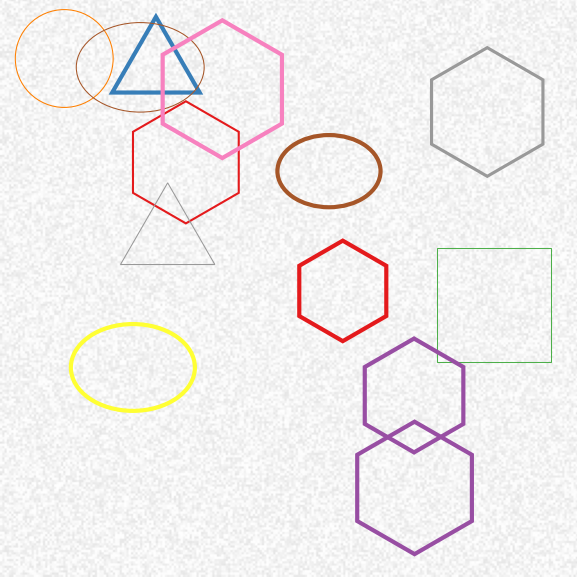[{"shape": "hexagon", "thickness": 2, "radius": 0.43, "center": [0.594, 0.495]}, {"shape": "hexagon", "thickness": 1, "radius": 0.53, "center": [0.322, 0.718]}, {"shape": "triangle", "thickness": 2, "radius": 0.44, "center": [0.27, 0.883]}, {"shape": "square", "thickness": 0.5, "radius": 0.49, "center": [0.855, 0.471]}, {"shape": "hexagon", "thickness": 2, "radius": 0.57, "center": [0.718, 0.154]}, {"shape": "hexagon", "thickness": 2, "radius": 0.49, "center": [0.717, 0.314]}, {"shape": "circle", "thickness": 0.5, "radius": 0.42, "center": [0.111, 0.898]}, {"shape": "oval", "thickness": 2, "radius": 0.54, "center": [0.23, 0.363]}, {"shape": "oval", "thickness": 2, "radius": 0.45, "center": [0.57, 0.703]}, {"shape": "oval", "thickness": 0.5, "radius": 0.55, "center": [0.243, 0.883]}, {"shape": "hexagon", "thickness": 2, "radius": 0.6, "center": [0.385, 0.845]}, {"shape": "triangle", "thickness": 0.5, "radius": 0.47, "center": [0.29, 0.588]}, {"shape": "hexagon", "thickness": 1.5, "radius": 0.56, "center": [0.844, 0.805]}]